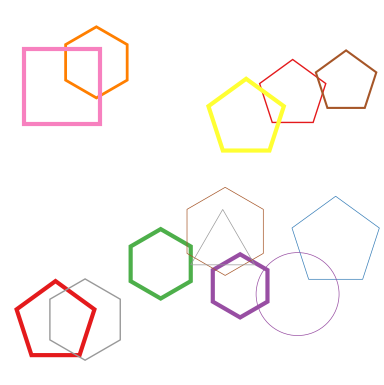[{"shape": "pentagon", "thickness": 3, "radius": 0.53, "center": [0.144, 0.164]}, {"shape": "pentagon", "thickness": 1, "radius": 0.45, "center": [0.76, 0.755]}, {"shape": "pentagon", "thickness": 0.5, "radius": 0.6, "center": [0.872, 0.371]}, {"shape": "hexagon", "thickness": 3, "radius": 0.45, "center": [0.417, 0.315]}, {"shape": "circle", "thickness": 0.5, "radius": 0.54, "center": [0.773, 0.236]}, {"shape": "hexagon", "thickness": 3, "radius": 0.41, "center": [0.624, 0.258]}, {"shape": "hexagon", "thickness": 2, "radius": 0.46, "center": [0.25, 0.838]}, {"shape": "pentagon", "thickness": 3, "radius": 0.51, "center": [0.639, 0.692]}, {"shape": "hexagon", "thickness": 0.5, "radius": 0.57, "center": [0.585, 0.399]}, {"shape": "pentagon", "thickness": 1.5, "radius": 0.41, "center": [0.899, 0.787]}, {"shape": "square", "thickness": 3, "radius": 0.49, "center": [0.161, 0.775]}, {"shape": "hexagon", "thickness": 1, "radius": 0.53, "center": [0.221, 0.17]}, {"shape": "triangle", "thickness": 0.5, "radius": 0.48, "center": [0.578, 0.36]}]